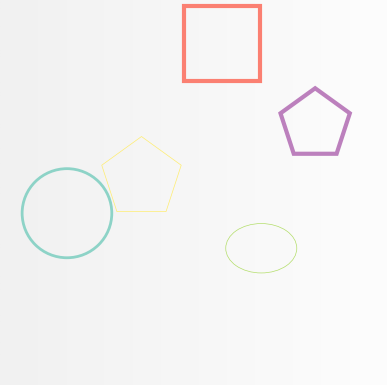[{"shape": "circle", "thickness": 2, "radius": 0.58, "center": [0.173, 0.446]}, {"shape": "square", "thickness": 3, "radius": 0.49, "center": [0.573, 0.886]}, {"shape": "oval", "thickness": 0.5, "radius": 0.46, "center": [0.674, 0.355]}, {"shape": "pentagon", "thickness": 3, "radius": 0.47, "center": [0.813, 0.677]}, {"shape": "pentagon", "thickness": 0.5, "radius": 0.54, "center": [0.365, 0.538]}]